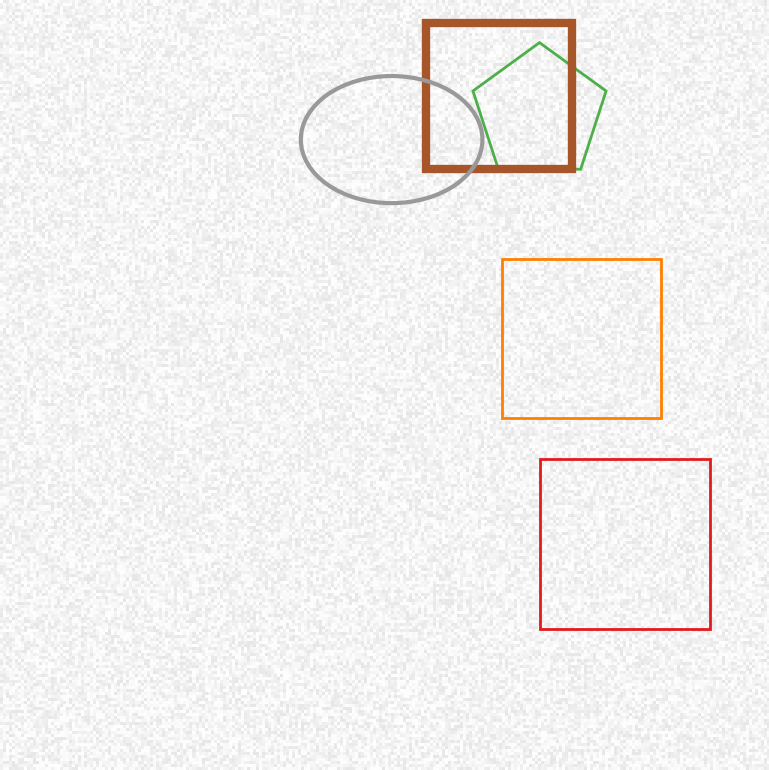[{"shape": "square", "thickness": 1, "radius": 0.55, "center": [0.811, 0.293]}, {"shape": "pentagon", "thickness": 1, "radius": 0.45, "center": [0.701, 0.854]}, {"shape": "square", "thickness": 1, "radius": 0.52, "center": [0.755, 0.56]}, {"shape": "square", "thickness": 3, "radius": 0.47, "center": [0.648, 0.875]}, {"shape": "oval", "thickness": 1.5, "radius": 0.59, "center": [0.509, 0.819]}]